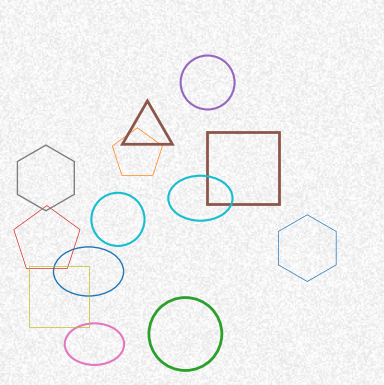[{"shape": "oval", "thickness": 1, "radius": 0.46, "center": [0.23, 0.295]}, {"shape": "hexagon", "thickness": 0.5, "radius": 0.43, "center": [0.798, 0.355]}, {"shape": "pentagon", "thickness": 0.5, "radius": 0.34, "center": [0.357, 0.6]}, {"shape": "circle", "thickness": 2, "radius": 0.47, "center": [0.481, 0.132]}, {"shape": "pentagon", "thickness": 0.5, "radius": 0.45, "center": [0.122, 0.376]}, {"shape": "circle", "thickness": 1.5, "radius": 0.35, "center": [0.539, 0.786]}, {"shape": "square", "thickness": 2, "radius": 0.47, "center": [0.631, 0.563]}, {"shape": "triangle", "thickness": 2, "radius": 0.38, "center": [0.383, 0.663]}, {"shape": "oval", "thickness": 1.5, "radius": 0.39, "center": [0.245, 0.106]}, {"shape": "hexagon", "thickness": 1, "radius": 0.43, "center": [0.119, 0.538]}, {"shape": "square", "thickness": 0.5, "radius": 0.39, "center": [0.154, 0.23]}, {"shape": "oval", "thickness": 1.5, "radius": 0.42, "center": [0.521, 0.485]}, {"shape": "circle", "thickness": 1.5, "radius": 0.35, "center": [0.306, 0.43]}]